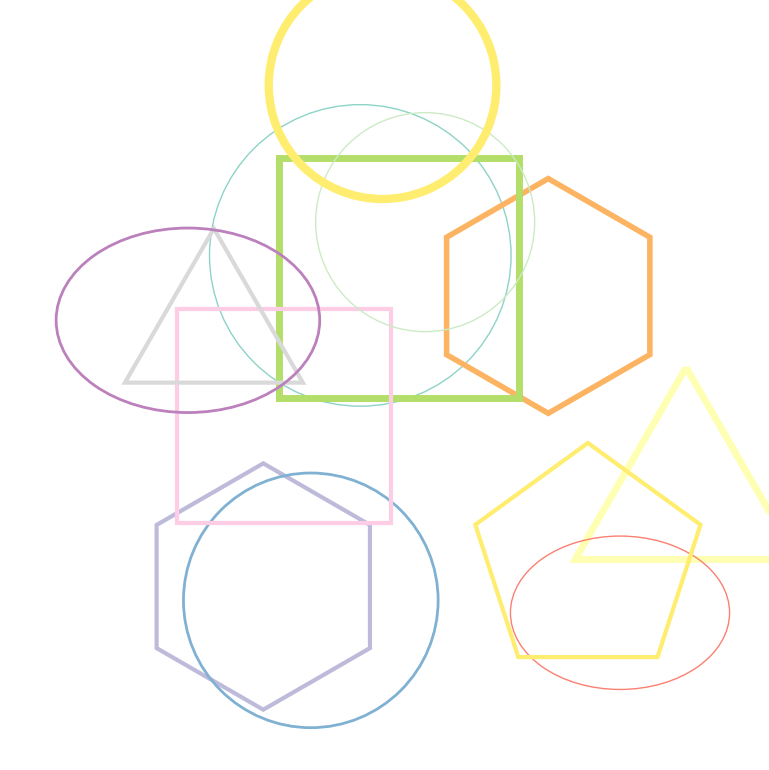[{"shape": "circle", "thickness": 0.5, "radius": 0.98, "center": [0.468, 0.668]}, {"shape": "triangle", "thickness": 2.5, "radius": 0.83, "center": [0.891, 0.357]}, {"shape": "hexagon", "thickness": 1.5, "radius": 0.8, "center": [0.342, 0.238]}, {"shape": "oval", "thickness": 0.5, "radius": 0.71, "center": [0.805, 0.204]}, {"shape": "circle", "thickness": 1, "radius": 0.83, "center": [0.404, 0.22]}, {"shape": "hexagon", "thickness": 2, "radius": 0.76, "center": [0.712, 0.616]}, {"shape": "square", "thickness": 2.5, "radius": 0.78, "center": [0.518, 0.639]}, {"shape": "square", "thickness": 1.5, "radius": 0.69, "center": [0.369, 0.459]}, {"shape": "triangle", "thickness": 1.5, "radius": 0.67, "center": [0.278, 0.57]}, {"shape": "oval", "thickness": 1, "radius": 0.86, "center": [0.244, 0.584]}, {"shape": "circle", "thickness": 0.5, "radius": 0.71, "center": [0.552, 0.712]}, {"shape": "pentagon", "thickness": 1.5, "radius": 0.77, "center": [0.764, 0.271]}, {"shape": "circle", "thickness": 3, "radius": 0.74, "center": [0.497, 0.889]}]